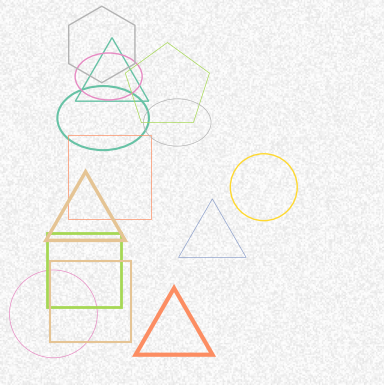[{"shape": "triangle", "thickness": 1, "radius": 0.55, "center": [0.291, 0.792]}, {"shape": "oval", "thickness": 1.5, "radius": 0.59, "center": [0.268, 0.693]}, {"shape": "square", "thickness": 0.5, "radius": 0.54, "center": [0.284, 0.54]}, {"shape": "triangle", "thickness": 3, "radius": 0.58, "center": [0.452, 0.136]}, {"shape": "triangle", "thickness": 0.5, "radius": 0.51, "center": [0.552, 0.382]}, {"shape": "circle", "thickness": 0.5, "radius": 0.57, "center": [0.139, 0.185]}, {"shape": "oval", "thickness": 1, "radius": 0.44, "center": [0.282, 0.801]}, {"shape": "square", "thickness": 2, "radius": 0.48, "center": [0.219, 0.299]}, {"shape": "pentagon", "thickness": 0.5, "radius": 0.57, "center": [0.435, 0.775]}, {"shape": "circle", "thickness": 1, "radius": 0.43, "center": [0.685, 0.514]}, {"shape": "triangle", "thickness": 2.5, "radius": 0.59, "center": [0.222, 0.435]}, {"shape": "square", "thickness": 1.5, "radius": 0.52, "center": [0.235, 0.217]}, {"shape": "hexagon", "thickness": 1, "radius": 0.5, "center": [0.264, 0.885]}, {"shape": "oval", "thickness": 0.5, "radius": 0.44, "center": [0.46, 0.682]}]